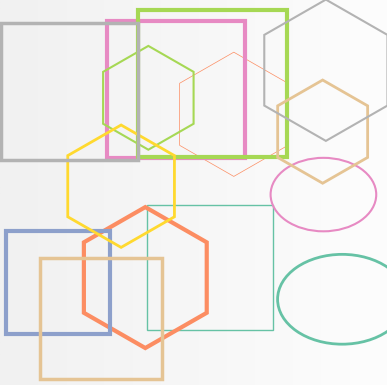[{"shape": "oval", "thickness": 2, "radius": 0.83, "center": [0.883, 0.223]}, {"shape": "square", "thickness": 1, "radius": 0.81, "center": [0.543, 0.305]}, {"shape": "hexagon", "thickness": 3, "radius": 0.92, "center": [0.375, 0.279]}, {"shape": "hexagon", "thickness": 0.5, "radius": 0.81, "center": [0.603, 0.703]}, {"shape": "square", "thickness": 3, "radius": 0.67, "center": [0.149, 0.266]}, {"shape": "square", "thickness": 3, "radius": 0.89, "center": [0.455, 0.768]}, {"shape": "oval", "thickness": 1.5, "radius": 0.68, "center": [0.835, 0.495]}, {"shape": "square", "thickness": 3, "radius": 0.96, "center": [0.548, 0.783]}, {"shape": "hexagon", "thickness": 1.5, "radius": 0.67, "center": [0.383, 0.746]}, {"shape": "hexagon", "thickness": 2, "radius": 0.79, "center": [0.313, 0.516]}, {"shape": "square", "thickness": 2.5, "radius": 0.79, "center": [0.261, 0.172]}, {"shape": "hexagon", "thickness": 2, "radius": 0.67, "center": [0.833, 0.658]}, {"shape": "hexagon", "thickness": 1.5, "radius": 0.92, "center": [0.841, 0.818]}, {"shape": "square", "thickness": 2.5, "radius": 0.89, "center": [0.179, 0.762]}]